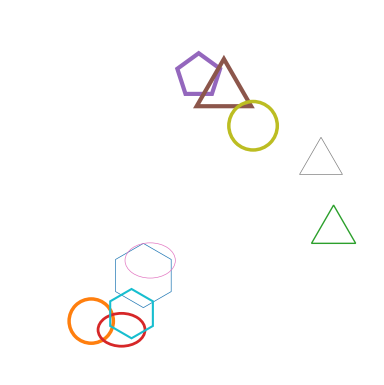[{"shape": "hexagon", "thickness": 0.5, "radius": 0.42, "center": [0.372, 0.284]}, {"shape": "circle", "thickness": 2.5, "radius": 0.29, "center": [0.237, 0.166]}, {"shape": "triangle", "thickness": 1, "radius": 0.33, "center": [0.866, 0.401]}, {"shape": "oval", "thickness": 2, "radius": 0.3, "center": [0.316, 0.143]}, {"shape": "pentagon", "thickness": 3, "radius": 0.29, "center": [0.516, 0.803]}, {"shape": "triangle", "thickness": 3, "radius": 0.41, "center": [0.582, 0.765]}, {"shape": "oval", "thickness": 0.5, "radius": 0.33, "center": [0.39, 0.323]}, {"shape": "triangle", "thickness": 0.5, "radius": 0.32, "center": [0.834, 0.579]}, {"shape": "circle", "thickness": 2.5, "radius": 0.31, "center": [0.657, 0.673]}, {"shape": "hexagon", "thickness": 1.5, "radius": 0.32, "center": [0.342, 0.185]}]